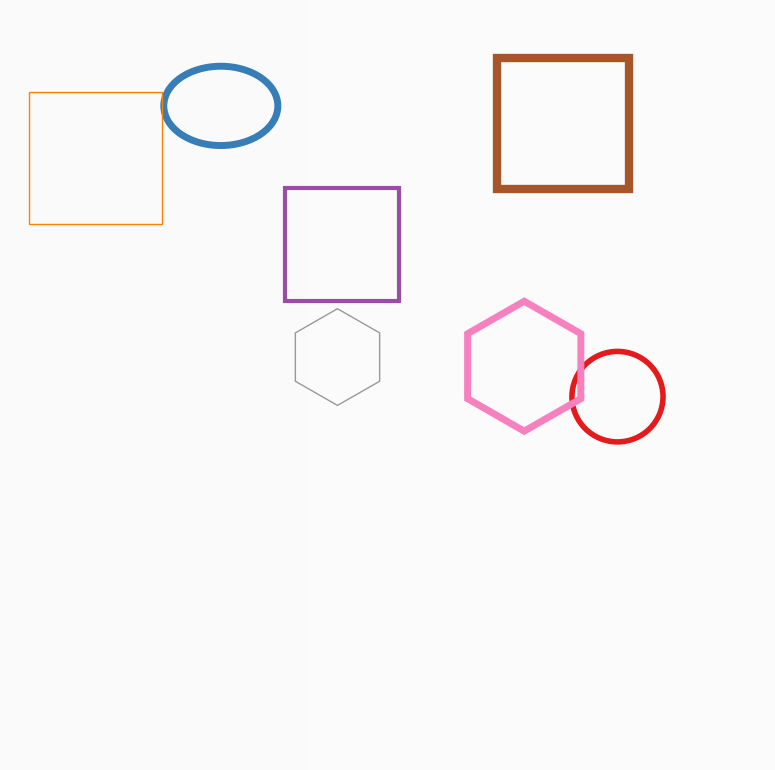[{"shape": "circle", "thickness": 2, "radius": 0.29, "center": [0.797, 0.485]}, {"shape": "oval", "thickness": 2.5, "radius": 0.37, "center": [0.285, 0.862]}, {"shape": "square", "thickness": 1.5, "radius": 0.37, "center": [0.441, 0.682]}, {"shape": "square", "thickness": 0.5, "radius": 0.43, "center": [0.124, 0.795]}, {"shape": "square", "thickness": 3, "radius": 0.42, "center": [0.726, 0.84]}, {"shape": "hexagon", "thickness": 2.5, "radius": 0.42, "center": [0.676, 0.524]}, {"shape": "hexagon", "thickness": 0.5, "radius": 0.31, "center": [0.435, 0.536]}]